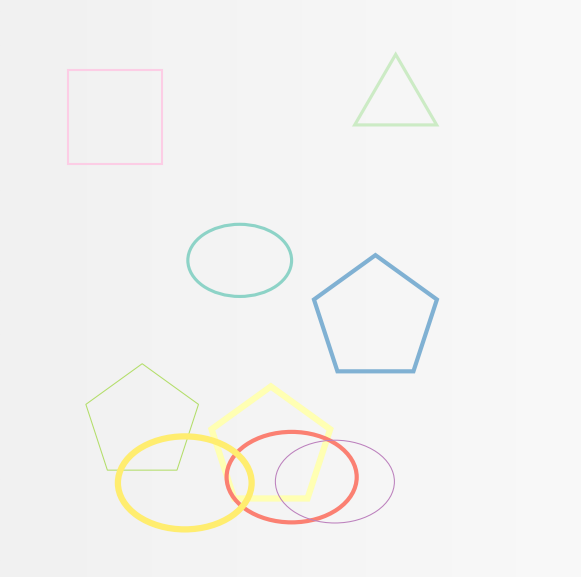[{"shape": "oval", "thickness": 1.5, "radius": 0.45, "center": [0.412, 0.548]}, {"shape": "pentagon", "thickness": 3, "radius": 0.54, "center": [0.466, 0.223]}, {"shape": "oval", "thickness": 2, "radius": 0.56, "center": [0.502, 0.173]}, {"shape": "pentagon", "thickness": 2, "radius": 0.56, "center": [0.646, 0.446]}, {"shape": "pentagon", "thickness": 0.5, "radius": 0.51, "center": [0.245, 0.267]}, {"shape": "square", "thickness": 1, "radius": 0.41, "center": [0.198, 0.796]}, {"shape": "oval", "thickness": 0.5, "radius": 0.51, "center": [0.576, 0.165]}, {"shape": "triangle", "thickness": 1.5, "radius": 0.41, "center": [0.681, 0.824]}, {"shape": "oval", "thickness": 3, "radius": 0.58, "center": [0.318, 0.163]}]